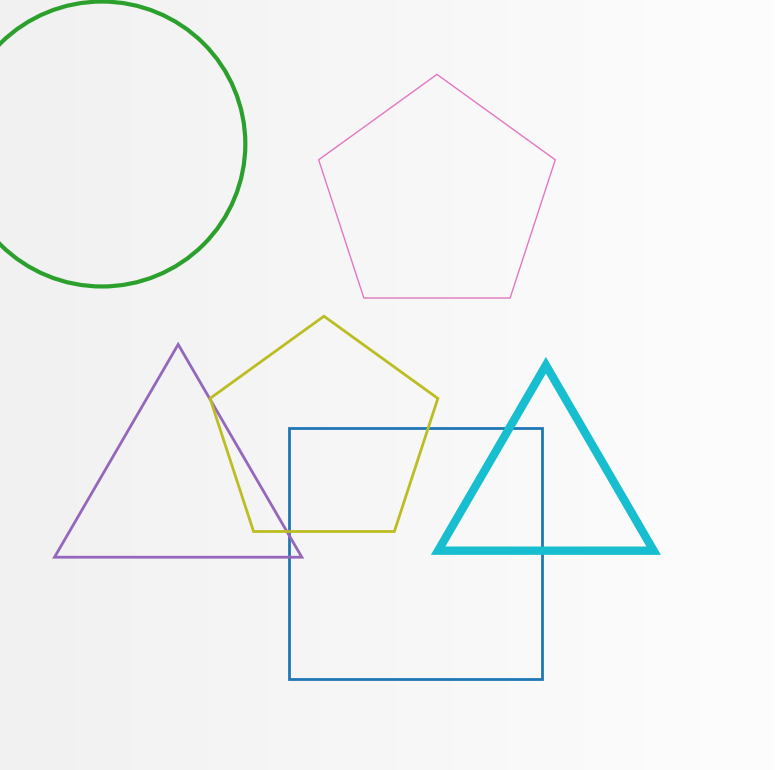[{"shape": "square", "thickness": 1, "radius": 0.82, "center": [0.536, 0.281]}, {"shape": "circle", "thickness": 1.5, "radius": 0.93, "center": [0.132, 0.813]}, {"shape": "triangle", "thickness": 1, "radius": 0.92, "center": [0.23, 0.368]}, {"shape": "pentagon", "thickness": 0.5, "radius": 0.8, "center": [0.564, 0.743]}, {"shape": "pentagon", "thickness": 1, "radius": 0.77, "center": [0.418, 0.435]}, {"shape": "triangle", "thickness": 3, "radius": 0.8, "center": [0.704, 0.365]}]